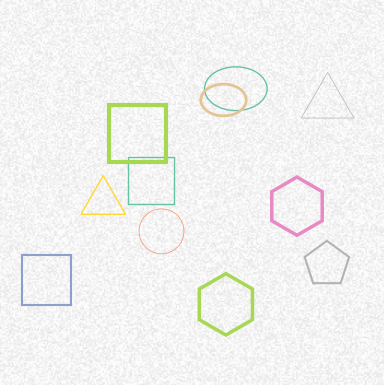[{"shape": "oval", "thickness": 1, "radius": 0.41, "center": [0.613, 0.77]}, {"shape": "square", "thickness": 1, "radius": 0.3, "center": [0.393, 0.531]}, {"shape": "circle", "thickness": 0.5, "radius": 0.29, "center": [0.42, 0.399]}, {"shape": "square", "thickness": 1.5, "radius": 0.32, "center": [0.121, 0.273]}, {"shape": "hexagon", "thickness": 2.5, "radius": 0.38, "center": [0.771, 0.464]}, {"shape": "square", "thickness": 3, "radius": 0.37, "center": [0.357, 0.653]}, {"shape": "hexagon", "thickness": 2.5, "radius": 0.4, "center": [0.587, 0.209]}, {"shape": "triangle", "thickness": 1, "radius": 0.33, "center": [0.268, 0.477]}, {"shape": "oval", "thickness": 2, "radius": 0.29, "center": [0.581, 0.74]}, {"shape": "triangle", "thickness": 0.5, "radius": 0.4, "center": [0.851, 0.733]}, {"shape": "pentagon", "thickness": 1.5, "radius": 0.3, "center": [0.849, 0.314]}]